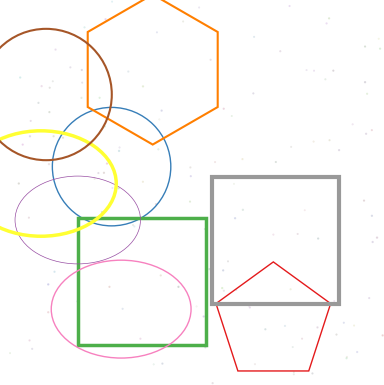[{"shape": "pentagon", "thickness": 1, "radius": 0.78, "center": [0.71, 0.163]}, {"shape": "circle", "thickness": 1, "radius": 0.77, "center": [0.29, 0.567]}, {"shape": "square", "thickness": 2.5, "radius": 0.83, "center": [0.368, 0.269]}, {"shape": "oval", "thickness": 0.5, "radius": 0.81, "center": [0.202, 0.429]}, {"shape": "hexagon", "thickness": 1.5, "radius": 0.97, "center": [0.397, 0.819]}, {"shape": "oval", "thickness": 2.5, "radius": 0.98, "center": [0.106, 0.523]}, {"shape": "circle", "thickness": 1.5, "radius": 0.85, "center": [0.12, 0.755]}, {"shape": "oval", "thickness": 1, "radius": 0.91, "center": [0.315, 0.197]}, {"shape": "square", "thickness": 3, "radius": 0.83, "center": [0.716, 0.374]}]